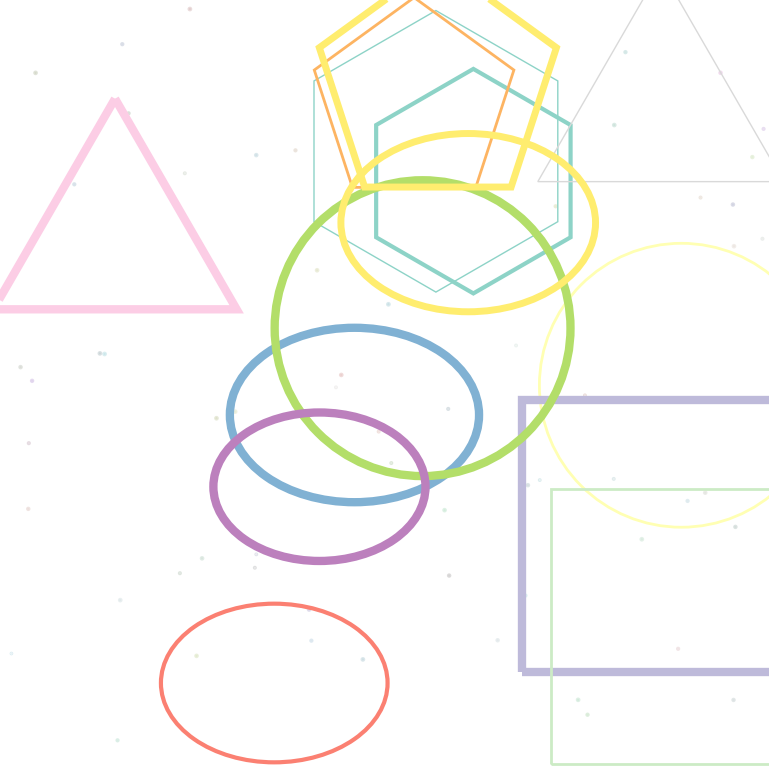[{"shape": "hexagon", "thickness": 0.5, "radius": 0.91, "center": [0.566, 0.803]}, {"shape": "hexagon", "thickness": 1.5, "radius": 0.73, "center": [0.615, 0.765]}, {"shape": "circle", "thickness": 1, "radius": 0.92, "center": [0.885, 0.5]}, {"shape": "square", "thickness": 3, "radius": 0.88, "center": [0.854, 0.304]}, {"shape": "oval", "thickness": 1.5, "radius": 0.74, "center": [0.356, 0.113]}, {"shape": "oval", "thickness": 3, "radius": 0.81, "center": [0.46, 0.461]}, {"shape": "pentagon", "thickness": 1, "radius": 0.68, "center": [0.538, 0.867]}, {"shape": "circle", "thickness": 3, "radius": 0.96, "center": [0.549, 0.574]}, {"shape": "triangle", "thickness": 3, "radius": 0.91, "center": [0.149, 0.689]}, {"shape": "triangle", "thickness": 0.5, "radius": 0.92, "center": [0.858, 0.856]}, {"shape": "oval", "thickness": 3, "radius": 0.69, "center": [0.415, 0.368]}, {"shape": "square", "thickness": 1, "radius": 0.89, "center": [0.895, 0.186]}, {"shape": "pentagon", "thickness": 2.5, "radius": 0.81, "center": [0.569, 0.888]}, {"shape": "oval", "thickness": 2.5, "radius": 0.83, "center": [0.608, 0.711]}]